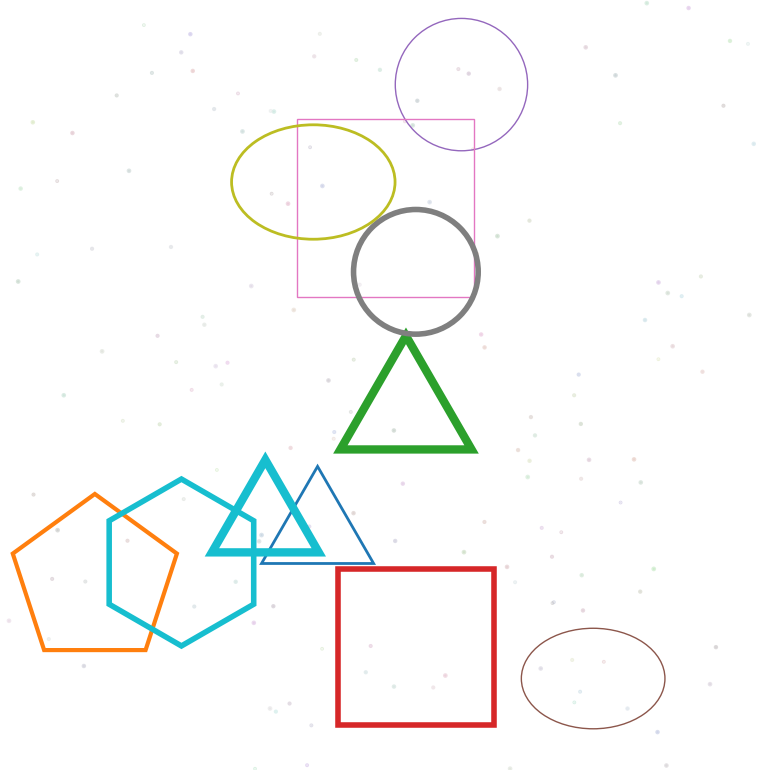[{"shape": "triangle", "thickness": 1, "radius": 0.42, "center": [0.412, 0.31]}, {"shape": "pentagon", "thickness": 1.5, "radius": 0.56, "center": [0.123, 0.246]}, {"shape": "triangle", "thickness": 3, "radius": 0.49, "center": [0.527, 0.465]}, {"shape": "square", "thickness": 2, "radius": 0.51, "center": [0.54, 0.16]}, {"shape": "circle", "thickness": 0.5, "radius": 0.43, "center": [0.599, 0.89]}, {"shape": "oval", "thickness": 0.5, "radius": 0.47, "center": [0.77, 0.119]}, {"shape": "square", "thickness": 0.5, "radius": 0.58, "center": [0.5, 0.73]}, {"shape": "circle", "thickness": 2, "radius": 0.4, "center": [0.54, 0.647]}, {"shape": "oval", "thickness": 1, "radius": 0.53, "center": [0.407, 0.764]}, {"shape": "hexagon", "thickness": 2, "radius": 0.54, "center": [0.236, 0.269]}, {"shape": "triangle", "thickness": 3, "radius": 0.4, "center": [0.345, 0.323]}]